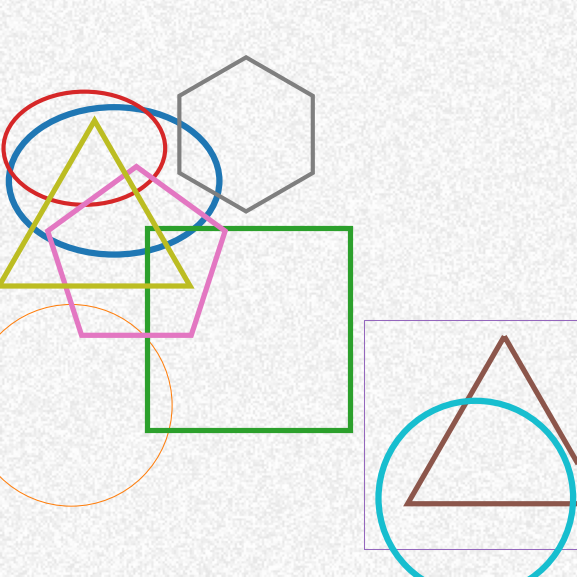[{"shape": "oval", "thickness": 3, "radius": 0.91, "center": [0.198, 0.686]}, {"shape": "circle", "thickness": 0.5, "radius": 0.87, "center": [0.123, 0.297]}, {"shape": "square", "thickness": 2.5, "radius": 0.88, "center": [0.43, 0.43]}, {"shape": "oval", "thickness": 2, "radius": 0.7, "center": [0.146, 0.742]}, {"shape": "square", "thickness": 0.5, "radius": 0.99, "center": [0.828, 0.246]}, {"shape": "triangle", "thickness": 2.5, "radius": 0.97, "center": [0.873, 0.223]}, {"shape": "pentagon", "thickness": 2.5, "radius": 0.81, "center": [0.236, 0.549]}, {"shape": "hexagon", "thickness": 2, "radius": 0.67, "center": [0.426, 0.766]}, {"shape": "triangle", "thickness": 2.5, "radius": 0.95, "center": [0.164, 0.599]}, {"shape": "circle", "thickness": 3, "radius": 0.84, "center": [0.824, 0.137]}]